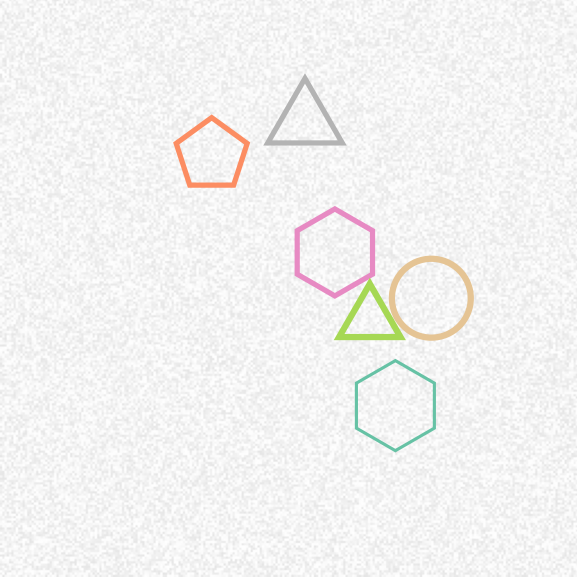[{"shape": "hexagon", "thickness": 1.5, "radius": 0.39, "center": [0.685, 0.297]}, {"shape": "pentagon", "thickness": 2.5, "radius": 0.32, "center": [0.367, 0.731]}, {"shape": "hexagon", "thickness": 2.5, "radius": 0.38, "center": [0.58, 0.562]}, {"shape": "triangle", "thickness": 3, "radius": 0.31, "center": [0.64, 0.446]}, {"shape": "circle", "thickness": 3, "radius": 0.34, "center": [0.747, 0.483]}, {"shape": "triangle", "thickness": 2.5, "radius": 0.37, "center": [0.528, 0.789]}]